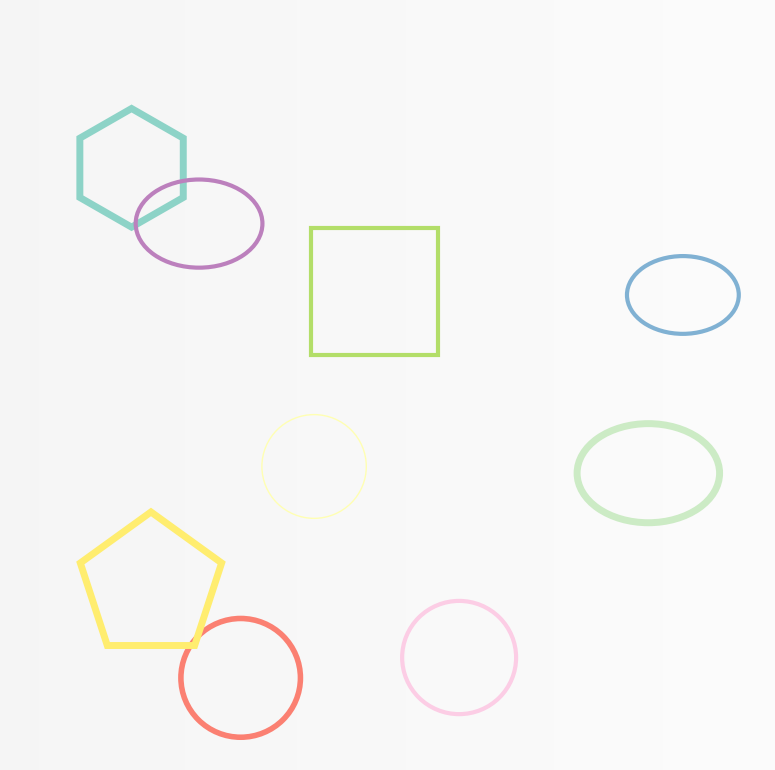[{"shape": "hexagon", "thickness": 2.5, "radius": 0.39, "center": [0.17, 0.782]}, {"shape": "circle", "thickness": 0.5, "radius": 0.34, "center": [0.405, 0.394]}, {"shape": "circle", "thickness": 2, "radius": 0.39, "center": [0.311, 0.12]}, {"shape": "oval", "thickness": 1.5, "radius": 0.36, "center": [0.881, 0.617]}, {"shape": "square", "thickness": 1.5, "radius": 0.41, "center": [0.483, 0.622]}, {"shape": "circle", "thickness": 1.5, "radius": 0.37, "center": [0.592, 0.146]}, {"shape": "oval", "thickness": 1.5, "radius": 0.41, "center": [0.257, 0.71]}, {"shape": "oval", "thickness": 2.5, "radius": 0.46, "center": [0.837, 0.385]}, {"shape": "pentagon", "thickness": 2.5, "radius": 0.48, "center": [0.195, 0.239]}]